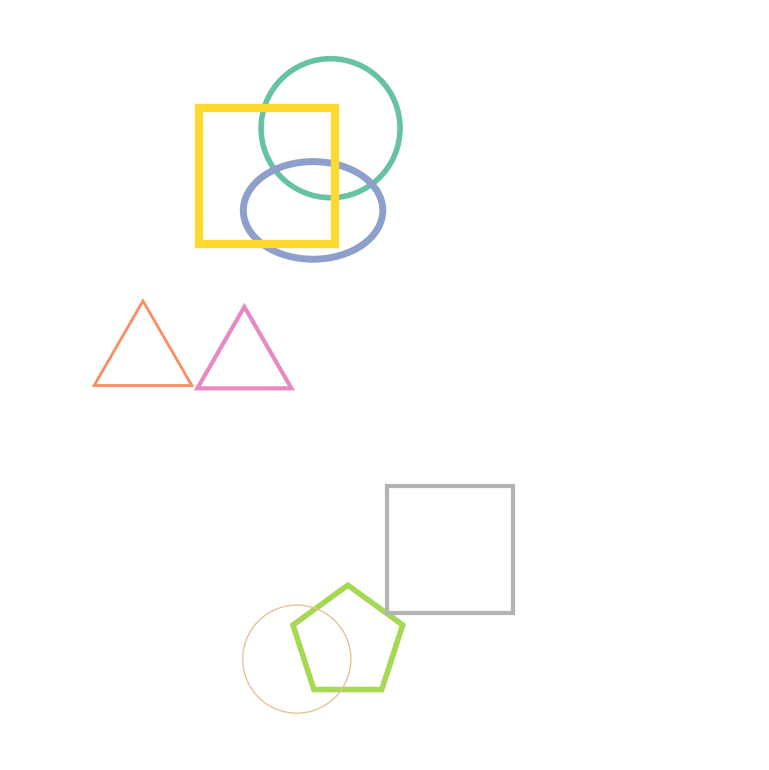[{"shape": "circle", "thickness": 2, "radius": 0.45, "center": [0.429, 0.834]}, {"shape": "triangle", "thickness": 1, "radius": 0.37, "center": [0.186, 0.536]}, {"shape": "oval", "thickness": 2.5, "radius": 0.45, "center": [0.407, 0.727]}, {"shape": "triangle", "thickness": 1.5, "radius": 0.35, "center": [0.317, 0.531]}, {"shape": "pentagon", "thickness": 2, "radius": 0.37, "center": [0.452, 0.165]}, {"shape": "square", "thickness": 3, "radius": 0.44, "center": [0.347, 0.772]}, {"shape": "circle", "thickness": 0.5, "radius": 0.35, "center": [0.385, 0.144]}, {"shape": "square", "thickness": 1.5, "radius": 0.41, "center": [0.585, 0.286]}]